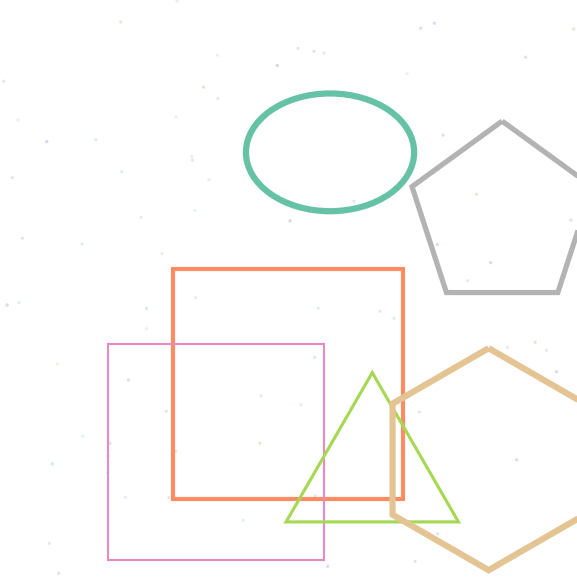[{"shape": "oval", "thickness": 3, "radius": 0.73, "center": [0.572, 0.735]}, {"shape": "square", "thickness": 2, "radius": 1.0, "center": [0.499, 0.334]}, {"shape": "square", "thickness": 1, "radius": 0.94, "center": [0.374, 0.216]}, {"shape": "triangle", "thickness": 1.5, "radius": 0.86, "center": [0.645, 0.182]}, {"shape": "hexagon", "thickness": 3, "radius": 0.96, "center": [0.846, 0.204]}, {"shape": "pentagon", "thickness": 2.5, "radius": 0.82, "center": [0.87, 0.625]}]